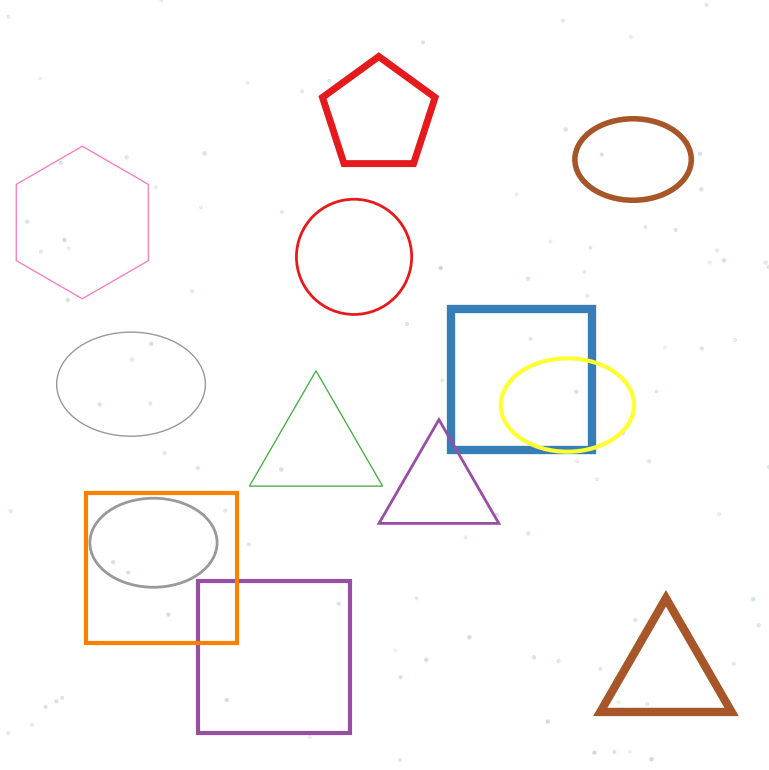[{"shape": "pentagon", "thickness": 2.5, "radius": 0.38, "center": [0.492, 0.85]}, {"shape": "circle", "thickness": 1, "radius": 0.37, "center": [0.46, 0.666]}, {"shape": "square", "thickness": 3, "radius": 0.46, "center": [0.677, 0.507]}, {"shape": "triangle", "thickness": 0.5, "radius": 0.5, "center": [0.41, 0.419]}, {"shape": "triangle", "thickness": 1, "radius": 0.45, "center": [0.57, 0.365]}, {"shape": "square", "thickness": 1.5, "radius": 0.49, "center": [0.355, 0.146]}, {"shape": "square", "thickness": 1.5, "radius": 0.49, "center": [0.21, 0.262]}, {"shape": "oval", "thickness": 1.5, "radius": 0.43, "center": [0.737, 0.474]}, {"shape": "triangle", "thickness": 3, "radius": 0.49, "center": [0.865, 0.125]}, {"shape": "oval", "thickness": 2, "radius": 0.38, "center": [0.822, 0.793]}, {"shape": "hexagon", "thickness": 0.5, "radius": 0.5, "center": [0.107, 0.711]}, {"shape": "oval", "thickness": 1, "radius": 0.41, "center": [0.199, 0.295]}, {"shape": "oval", "thickness": 0.5, "radius": 0.48, "center": [0.17, 0.501]}]